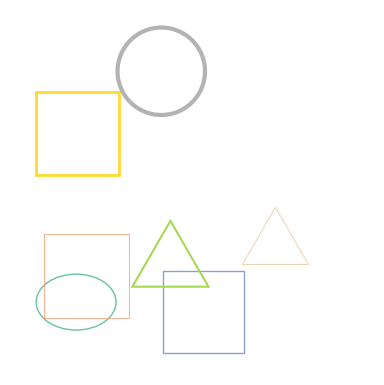[{"shape": "oval", "thickness": 1, "radius": 0.52, "center": [0.198, 0.215]}, {"shape": "square", "thickness": 0.5, "radius": 0.55, "center": [0.225, 0.283]}, {"shape": "square", "thickness": 1, "radius": 0.53, "center": [0.529, 0.189]}, {"shape": "triangle", "thickness": 1.5, "radius": 0.57, "center": [0.443, 0.312]}, {"shape": "square", "thickness": 2, "radius": 0.54, "center": [0.201, 0.654]}, {"shape": "triangle", "thickness": 0.5, "radius": 0.5, "center": [0.715, 0.362]}, {"shape": "circle", "thickness": 3, "radius": 0.57, "center": [0.419, 0.815]}]